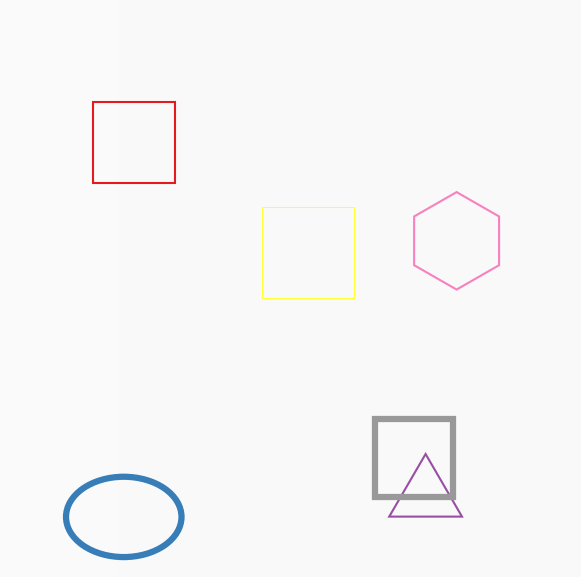[{"shape": "square", "thickness": 1, "radius": 0.35, "center": [0.23, 0.752]}, {"shape": "oval", "thickness": 3, "radius": 0.5, "center": [0.213, 0.104]}, {"shape": "triangle", "thickness": 1, "radius": 0.36, "center": [0.732, 0.141]}, {"shape": "square", "thickness": 0.5, "radius": 0.4, "center": [0.531, 0.562]}, {"shape": "hexagon", "thickness": 1, "radius": 0.42, "center": [0.786, 0.582]}, {"shape": "square", "thickness": 3, "radius": 0.34, "center": [0.712, 0.206]}]